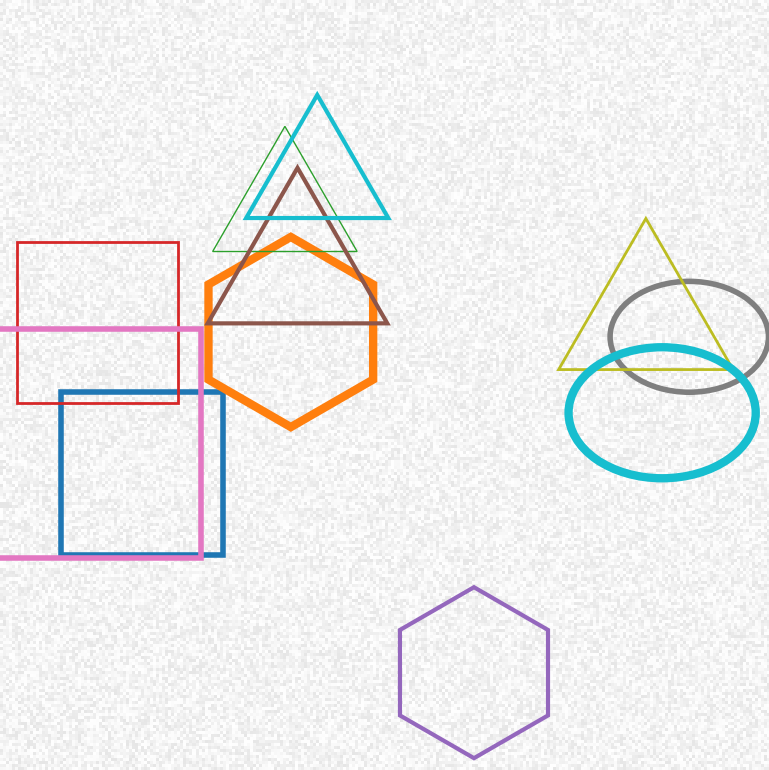[{"shape": "square", "thickness": 2, "radius": 0.53, "center": [0.184, 0.385]}, {"shape": "hexagon", "thickness": 3, "radius": 0.62, "center": [0.378, 0.569]}, {"shape": "triangle", "thickness": 0.5, "radius": 0.54, "center": [0.37, 0.728]}, {"shape": "square", "thickness": 1, "radius": 0.52, "center": [0.126, 0.581]}, {"shape": "hexagon", "thickness": 1.5, "radius": 0.56, "center": [0.616, 0.126]}, {"shape": "triangle", "thickness": 1.5, "radius": 0.67, "center": [0.386, 0.647]}, {"shape": "square", "thickness": 2, "radius": 0.75, "center": [0.112, 0.424]}, {"shape": "oval", "thickness": 2, "radius": 0.51, "center": [0.895, 0.563]}, {"shape": "triangle", "thickness": 1, "radius": 0.65, "center": [0.839, 0.585]}, {"shape": "triangle", "thickness": 1.5, "radius": 0.53, "center": [0.412, 0.77]}, {"shape": "oval", "thickness": 3, "radius": 0.61, "center": [0.86, 0.464]}]